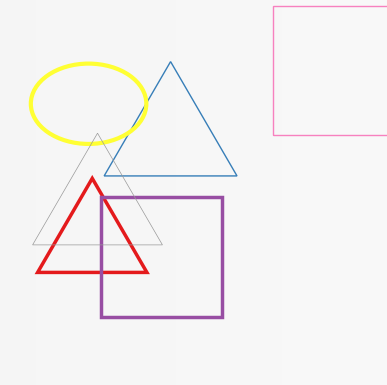[{"shape": "triangle", "thickness": 2.5, "radius": 0.81, "center": [0.238, 0.374]}, {"shape": "triangle", "thickness": 1, "radius": 0.99, "center": [0.44, 0.642]}, {"shape": "square", "thickness": 2.5, "radius": 0.78, "center": [0.418, 0.332]}, {"shape": "oval", "thickness": 3, "radius": 0.75, "center": [0.229, 0.73]}, {"shape": "square", "thickness": 1, "radius": 0.84, "center": [0.873, 0.817]}, {"shape": "triangle", "thickness": 0.5, "radius": 0.97, "center": [0.252, 0.461]}]